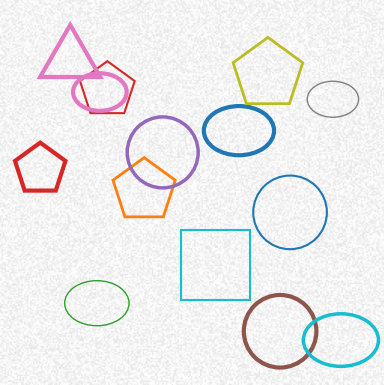[{"shape": "oval", "thickness": 3, "radius": 0.46, "center": [0.621, 0.661]}, {"shape": "circle", "thickness": 1.5, "radius": 0.48, "center": [0.753, 0.448]}, {"shape": "pentagon", "thickness": 2, "radius": 0.43, "center": [0.374, 0.506]}, {"shape": "oval", "thickness": 1, "radius": 0.42, "center": [0.252, 0.212]}, {"shape": "pentagon", "thickness": 3, "radius": 0.34, "center": [0.104, 0.561]}, {"shape": "pentagon", "thickness": 1.5, "radius": 0.37, "center": [0.279, 0.766]}, {"shape": "circle", "thickness": 2.5, "radius": 0.46, "center": [0.423, 0.604]}, {"shape": "circle", "thickness": 3, "radius": 0.47, "center": [0.728, 0.14]}, {"shape": "oval", "thickness": 3, "radius": 0.35, "center": [0.259, 0.761]}, {"shape": "triangle", "thickness": 3, "radius": 0.45, "center": [0.182, 0.845]}, {"shape": "oval", "thickness": 1, "radius": 0.33, "center": [0.865, 0.742]}, {"shape": "pentagon", "thickness": 2, "radius": 0.48, "center": [0.696, 0.808]}, {"shape": "square", "thickness": 1.5, "radius": 0.45, "center": [0.56, 0.312]}, {"shape": "oval", "thickness": 2.5, "radius": 0.49, "center": [0.886, 0.117]}]